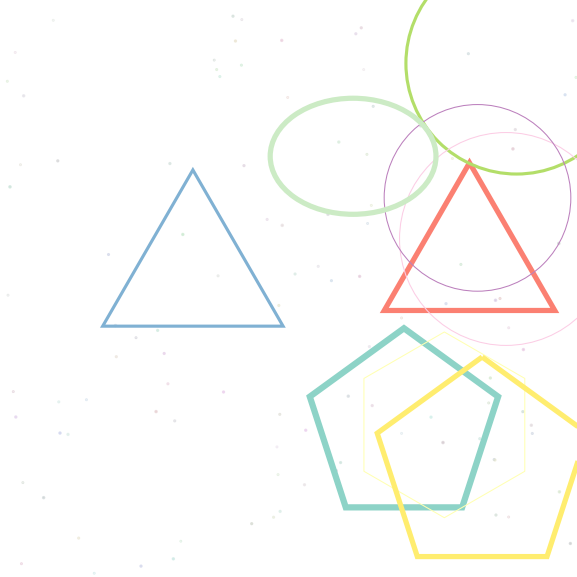[{"shape": "pentagon", "thickness": 3, "radius": 0.86, "center": [0.699, 0.259]}, {"shape": "hexagon", "thickness": 0.5, "radius": 0.8, "center": [0.769, 0.263]}, {"shape": "triangle", "thickness": 2.5, "radius": 0.85, "center": [0.813, 0.547]}, {"shape": "triangle", "thickness": 1.5, "radius": 0.9, "center": [0.334, 0.525]}, {"shape": "circle", "thickness": 1.5, "radius": 0.96, "center": [0.895, 0.889]}, {"shape": "circle", "thickness": 0.5, "radius": 0.92, "center": [0.876, 0.585]}, {"shape": "circle", "thickness": 0.5, "radius": 0.81, "center": [0.827, 0.656]}, {"shape": "oval", "thickness": 2.5, "radius": 0.72, "center": [0.611, 0.729]}, {"shape": "pentagon", "thickness": 2.5, "radius": 0.96, "center": [0.835, 0.19]}]